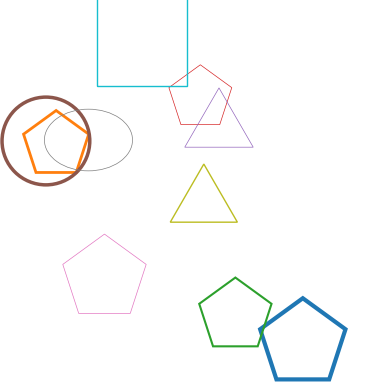[{"shape": "pentagon", "thickness": 3, "radius": 0.58, "center": [0.787, 0.109]}, {"shape": "pentagon", "thickness": 2, "radius": 0.44, "center": [0.146, 0.624]}, {"shape": "pentagon", "thickness": 1.5, "radius": 0.49, "center": [0.611, 0.18]}, {"shape": "pentagon", "thickness": 0.5, "radius": 0.43, "center": [0.52, 0.746]}, {"shape": "triangle", "thickness": 0.5, "radius": 0.51, "center": [0.569, 0.669]}, {"shape": "circle", "thickness": 2.5, "radius": 0.57, "center": [0.119, 0.634]}, {"shape": "pentagon", "thickness": 0.5, "radius": 0.57, "center": [0.271, 0.278]}, {"shape": "oval", "thickness": 0.5, "radius": 0.57, "center": [0.23, 0.636]}, {"shape": "triangle", "thickness": 1, "radius": 0.5, "center": [0.529, 0.473]}, {"shape": "square", "thickness": 1, "radius": 0.58, "center": [0.369, 0.893]}]